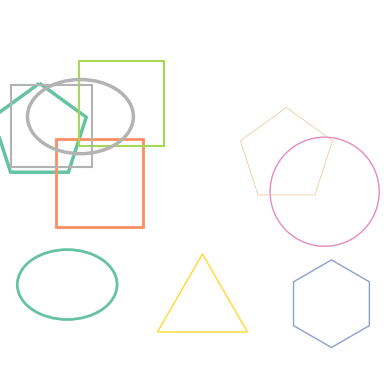[{"shape": "pentagon", "thickness": 2.5, "radius": 0.64, "center": [0.103, 0.656]}, {"shape": "oval", "thickness": 2, "radius": 0.65, "center": [0.175, 0.261]}, {"shape": "square", "thickness": 2, "radius": 0.57, "center": [0.258, 0.525]}, {"shape": "hexagon", "thickness": 1, "radius": 0.57, "center": [0.861, 0.211]}, {"shape": "circle", "thickness": 1, "radius": 0.71, "center": [0.843, 0.502]}, {"shape": "square", "thickness": 1.5, "radius": 0.55, "center": [0.315, 0.731]}, {"shape": "triangle", "thickness": 1, "radius": 0.67, "center": [0.526, 0.205]}, {"shape": "pentagon", "thickness": 0.5, "radius": 0.63, "center": [0.744, 0.595]}, {"shape": "oval", "thickness": 2.5, "radius": 0.69, "center": [0.209, 0.697]}, {"shape": "square", "thickness": 1.5, "radius": 0.53, "center": [0.134, 0.673]}]